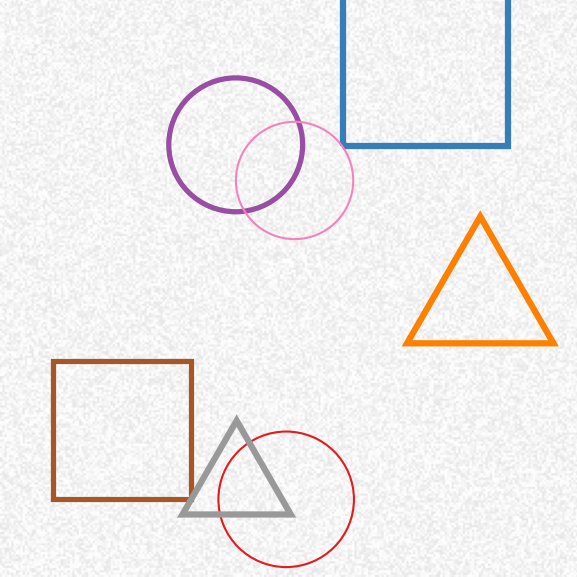[{"shape": "circle", "thickness": 1, "radius": 0.59, "center": [0.496, 0.135]}, {"shape": "square", "thickness": 3, "radius": 0.72, "center": [0.737, 0.89]}, {"shape": "circle", "thickness": 2.5, "radius": 0.58, "center": [0.408, 0.748]}, {"shape": "triangle", "thickness": 3, "radius": 0.73, "center": [0.832, 0.478]}, {"shape": "square", "thickness": 2.5, "radius": 0.6, "center": [0.211, 0.255]}, {"shape": "circle", "thickness": 1, "radius": 0.51, "center": [0.51, 0.687]}, {"shape": "triangle", "thickness": 3, "radius": 0.54, "center": [0.41, 0.162]}]